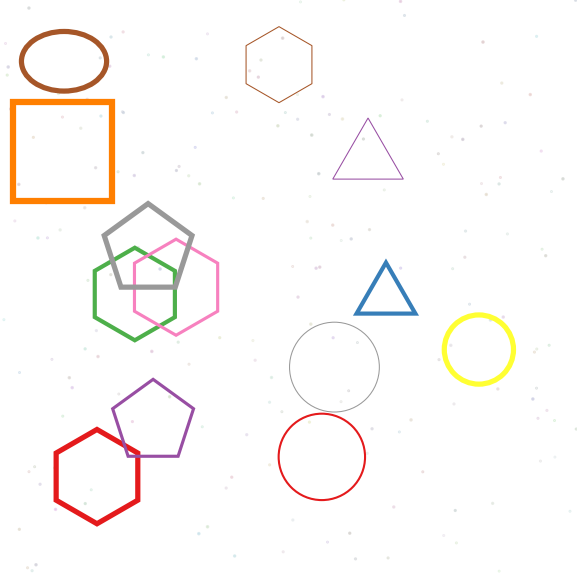[{"shape": "circle", "thickness": 1, "radius": 0.37, "center": [0.557, 0.208]}, {"shape": "hexagon", "thickness": 2.5, "radius": 0.41, "center": [0.168, 0.174]}, {"shape": "triangle", "thickness": 2, "radius": 0.29, "center": [0.668, 0.486]}, {"shape": "hexagon", "thickness": 2, "radius": 0.4, "center": [0.233, 0.49]}, {"shape": "triangle", "thickness": 0.5, "radius": 0.35, "center": [0.637, 0.724]}, {"shape": "pentagon", "thickness": 1.5, "radius": 0.37, "center": [0.265, 0.269]}, {"shape": "square", "thickness": 3, "radius": 0.43, "center": [0.108, 0.737]}, {"shape": "circle", "thickness": 2.5, "radius": 0.3, "center": [0.829, 0.394]}, {"shape": "hexagon", "thickness": 0.5, "radius": 0.33, "center": [0.483, 0.887]}, {"shape": "oval", "thickness": 2.5, "radius": 0.37, "center": [0.111, 0.893]}, {"shape": "hexagon", "thickness": 1.5, "radius": 0.42, "center": [0.305, 0.502]}, {"shape": "pentagon", "thickness": 2.5, "radius": 0.4, "center": [0.256, 0.567]}, {"shape": "circle", "thickness": 0.5, "radius": 0.39, "center": [0.579, 0.363]}]